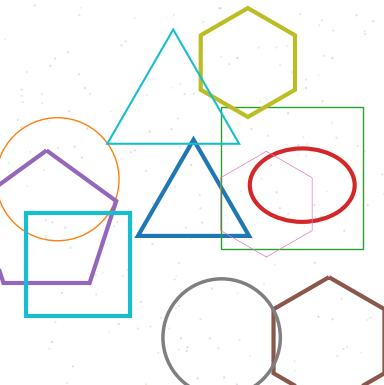[{"shape": "triangle", "thickness": 3, "radius": 0.83, "center": [0.503, 0.471]}, {"shape": "circle", "thickness": 1, "radius": 0.8, "center": [0.149, 0.534]}, {"shape": "square", "thickness": 1, "radius": 0.92, "center": [0.758, 0.538]}, {"shape": "oval", "thickness": 3, "radius": 0.68, "center": [0.785, 0.519]}, {"shape": "pentagon", "thickness": 3, "radius": 0.95, "center": [0.121, 0.419]}, {"shape": "hexagon", "thickness": 3, "radius": 0.83, "center": [0.855, 0.114]}, {"shape": "hexagon", "thickness": 0.5, "radius": 0.69, "center": [0.692, 0.47]}, {"shape": "circle", "thickness": 2.5, "radius": 0.76, "center": [0.576, 0.123]}, {"shape": "hexagon", "thickness": 3, "radius": 0.71, "center": [0.644, 0.838]}, {"shape": "square", "thickness": 3, "radius": 0.67, "center": [0.203, 0.312]}, {"shape": "triangle", "thickness": 1.5, "radius": 0.99, "center": [0.45, 0.725]}]